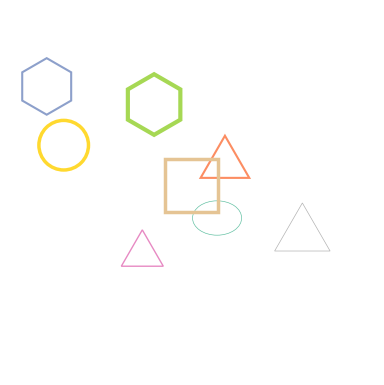[{"shape": "oval", "thickness": 0.5, "radius": 0.32, "center": [0.564, 0.434]}, {"shape": "triangle", "thickness": 1.5, "radius": 0.36, "center": [0.584, 0.574]}, {"shape": "hexagon", "thickness": 1.5, "radius": 0.37, "center": [0.121, 0.775]}, {"shape": "triangle", "thickness": 1, "radius": 0.31, "center": [0.37, 0.34]}, {"shape": "hexagon", "thickness": 3, "radius": 0.39, "center": [0.4, 0.728]}, {"shape": "circle", "thickness": 2.5, "radius": 0.32, "center": [0.165, 0.623]}, {"shape": "square", "thickness": 2.5, "radius": 0.34, "center": [0.498, 0.517]}, {"shape": "triangle", "thickness": 0.5, "radius": 0.42, "center": [0.785, 0.39]}]